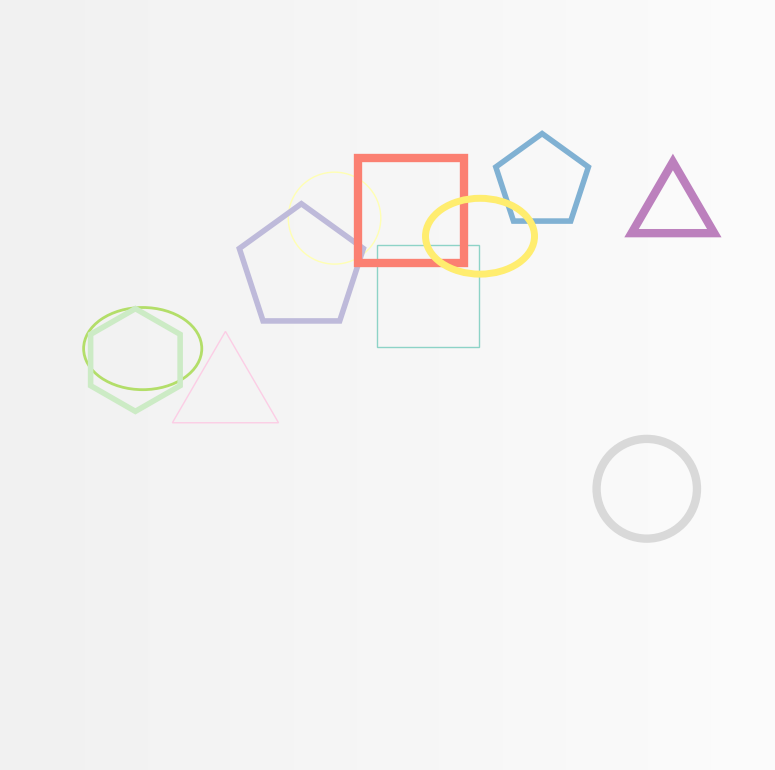[{"shape": "square", "thickness": 0.5, "radius": 0.33, "center": [0.552, 0.616]}, {"shape": "circle", "thickness": 0.5, "radius": 0.3, "center": [0.432, 0.717]}, {"shape": "pentagon", "thickness": 2, "radius": 0.42, "center": [0.389, 0.651]}, {"shape": "square", "thickness": 3, "radius": 0.34, "center": [0.531, 0.727]}, {"shape": "pentagon", "thickness": 2, "radius": 0.31, "center": [0.699, 0.764]}, {"shape": "oval", "thickness": 1, "radius": 0.38, "center": [0.184, 0.547]}, {"shape": "triangle", "thickness": 0.5, "radius": 0.4, "center": [0.291, 0.491]}, {"shape": "circle", "thickness": 3, "radius": 0.32, "center": [0.835, 0.365]}, {"shape": "triangle", "thickness": 3, "radius": 0.31, "center": [0.868, 0.728]}, {"shape": "hexagon", "thickness": 2, "radius": 0.33, "center": [0.175, 0.532]}, {"shape": "oval", "thickness": 2.5, "radius": 0.35, "center": [0.619, 0.693]}]